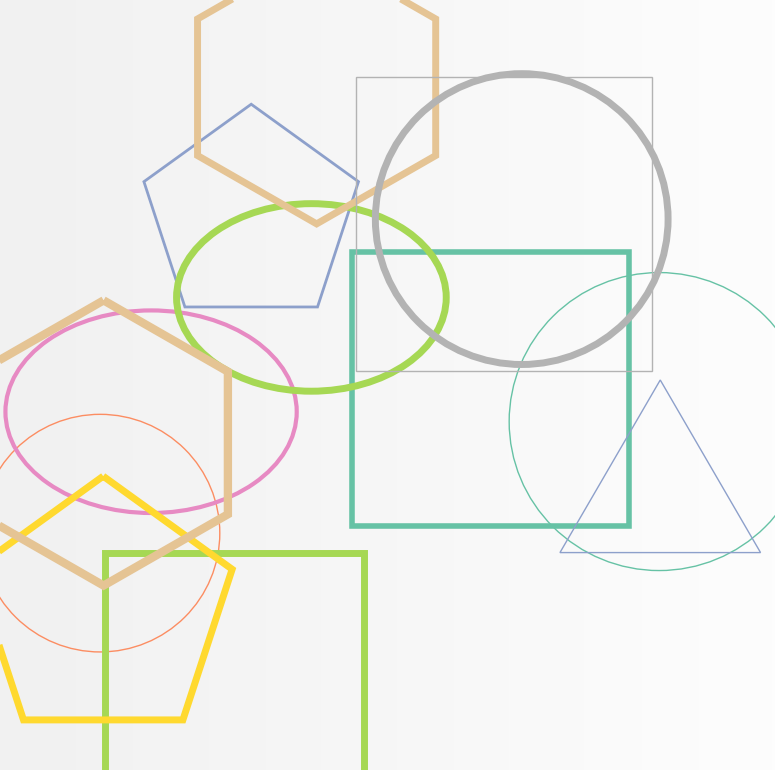[{"shape": "square", "thickness": 2, "radius": 0.89, "center": [0.633, 0.495]}, {"shape": "circle", "thickness": 0.5, "radius": 0.97, "center": [0.85, 0.453]}, {"shape": "circle", "thickness": 0.5, "radius": 0.77, "center": [0.129, 0.308]}, {"shape": "pentagon", "thickness": 1, "radius": 0.73, "center": [0.324, 0.719]}, {"shape": "triangle", "thickness": 0.5, "radius": 0.75, "center": [0.852, 0.357]}, {"shape": "oval", "thickness": 1.5, "radius": 0.94, "center": [0.195, 0.465]}, {"shape": "square", "thickness": 2.5, "radius": 0.83, "center": [0.303, 0.115]}, {"shape": "oval", "thickness": 2.5, "radius": 0.87, "center": [0.402, 0.614]}, {"shape": "pentagon", "thickness": 2.5, "radius": 0.87, "center": [0.133, 0.207]}, {"shape": "hexagon", "thickness": 3, "radius": 0.93, "center": [0.134, 0.425]}, {"shape": "hexagon", "thickness": 2.5, "radius": 0.89, "center": [0.409, 0.887]}, {"shape": "circle", "thickness": 2.5, "radius": 0.94, "center": [0.673, 0.715]}, {"shape": "square", "thickness": 0.5, "radius": 0.96, "center": [0.651, 0.709]}]